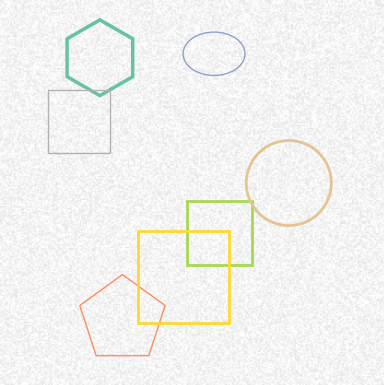[{"shape": "hexagon", "thickness": 2.5, "radius": 0.49, "center": [0.259, 0.85]}, {"shape": "pentagon", "thickness": 1, "radius": 0.58, "center": [0.318, 0.17]}, {"shape": "oval", "thickness": 1, "radius": 0.4, "center": [0.556, 0.86]}, {"shape": "square", "thickness": 2, "radius": 0.42, "center": [0.571, 0.395]}, {"shape": "square", "thickness": 2, "radius": 0.59, "center": [0.477, 0.281]}, {"shape": "circle", "thickness": 2, "radius": 0.55, "center": [0.75, 0.525]}, {"shape": "square", "thickness": 1, "radius": 0.41, "center": [0.205, 0.685]}]